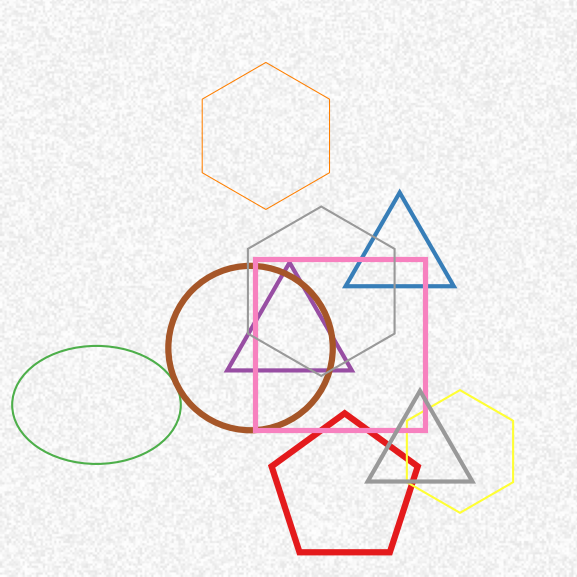[{"shape": "pentagon", "thickness": 3, "radius": 0.67, "center": [0.597, 0.15]}, {"shape": "triangle", "thickness": 2, "radius": 0.54, "center": [0.692, 0.558]}, {"shape": "oval", "thickness": 1, "radius": 0.73, "center": [0.167, 0.298]}, {"shape": "triangle", "thickness": 2, "radius": 0.62, "center": [0.501, 0.42]}, {"shape": "hexagon", "thickness": 0.5, "radius": 0.64, "center": [0.46, 0.764]}, {"shape": "hexagon", "thickness": 1, "radius": 0.53, "center": [0.797, 0.217]}, {"shape": "circle", "thickness": 3, "radius": 0.71, "center": [0.434, 0.396]}, {"shape": "square", "thickness": 2.5, "radius": 0.74, "center": [0.588, 0.402]}, {"shape": "hexagon", "thickness": 1, "radius": 0.73, "center": [0.556, 0.495]}, {"shape": "triangle", "thickness": 2, "radius": 0.52, "center": [0.727, 0.218]}]